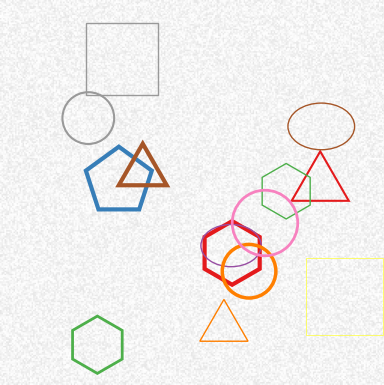[{"shape": "triangle", "thickness": 1.5, "radius": 0.43, "center": [0.832, 0.521]}, {"shape": "hexagon", "thickness": 3, "radius": 0.41, "center": [0.603, 0.343]}, {"shape": "pentagon", "thickness": 3, "radius": 0.45, "center": [0.309, 0.529]}, {"shape": "hexagon", "thickness": 1, "radius": 0.36, "center": [0.743, 0.503]}, {"shape": "hexagon", "thickness": 2, "radius": 0.37, "center": [0.253, 0.105]}, {"shape": "oval", "thickness": 1, "radius": 0.39, "center": [0.6, 0.362]}, {"shape": "triangle", "thickness": 1, "radius": 0.36, "center": [0.582, 0.15]}, {"shape": "circle", "thickness": 2.5, "radius": 0.35, "center": [0.647, 0.296]}, {"shape": "square", "thickness": 0.5, "radius": 0.5, "center": [0.896, 0.23]}, {"shape": "oval", "thickness": 1, "radius": 0.43, "center": [0.834, 0.672]}, {"shape": "triangle", "thickness": 3, "radius": 0.36, "center": [0.371, 0.555]}, {"shape": "circle", "thickness": 2, "radius": 0.43, "center": [0.688, 0.421]}, {"shape": "circle", "thickness": 1.5, "radius": 0.34, "center": [0.229, 0.693]}, {"shape": "square", "thickness": 1, "radius": 0.47, "center": [0.317, 0.847]}]